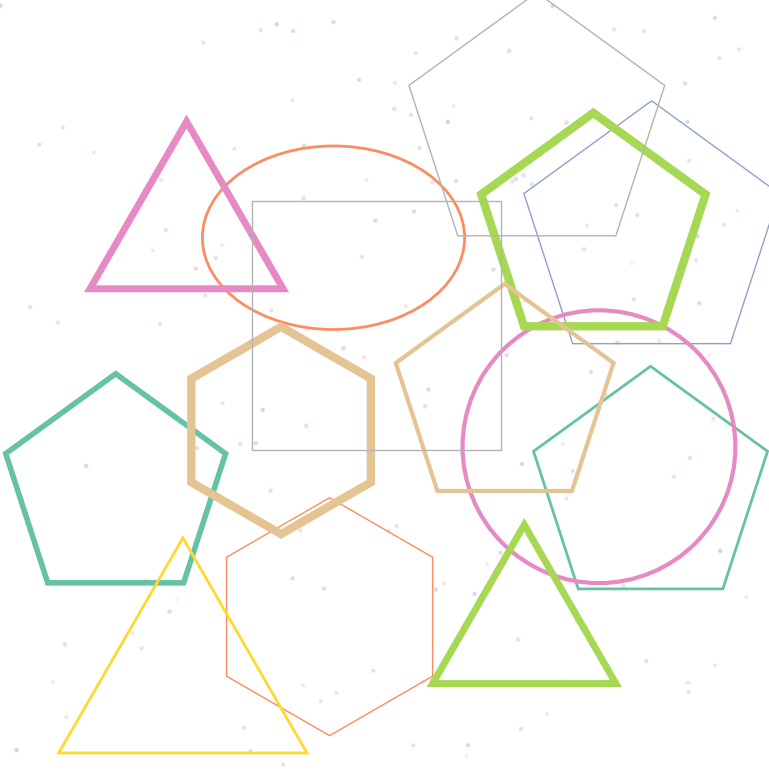[{"shape": "pentagon", "thickness": 2, "radius": 0.75, "center": [0.15, 0.365]}, {"shape": "pentagon", "thickness": 1, "radius": 0.8, "center": [0.845, 0.365]}, {"shape": "oval", "thickness": 1, "radius": 0.85, "center": [0.433, 0.691]}, {"shape": "hexagon", "thickness": 0.5, "radius": 0.77, "center": [0.428, 0.199]}, {"shape": "pentagon", "thickness": 0.5, "radius": 0.87, "center": [0.846, 0.695]}, {"shape": "triangle", "thickness": 2.5, "radius": 0.72, "center": [0.242, 0.697]}, {"shape": "circle", "thickness": 1.5, "radius": 0.89, "center": [0.778, 0.42]}, {"shape": "pentagon", "thickness": 3, "radius": 0.77, "center": [0.771, 0.7]}, {"shape": "triangle", "thickness": 2.5, "radius": 0.69, "center": [0.681, 0.181]}, {"shape": "triangle", "thickness": 1, "radius": 0.93, "center": [0.237, 0.115]}, {"shape": "pentagon", "thickness": 1.5, "radius": 0.74, "center": [0.655, 0.483]}, {"shape": "hexagon", "thickness": 3, "radius": 0.67, "center": [0.365, 0.441]}, {"shape": "pentagon", "thickness": 0.5, "radius": 0.87, "center": [0.697, 0.835]}, {"shape": "square", "thickness": 0.5, "radius": 0.81, "center": [0.489, 0.578]}]